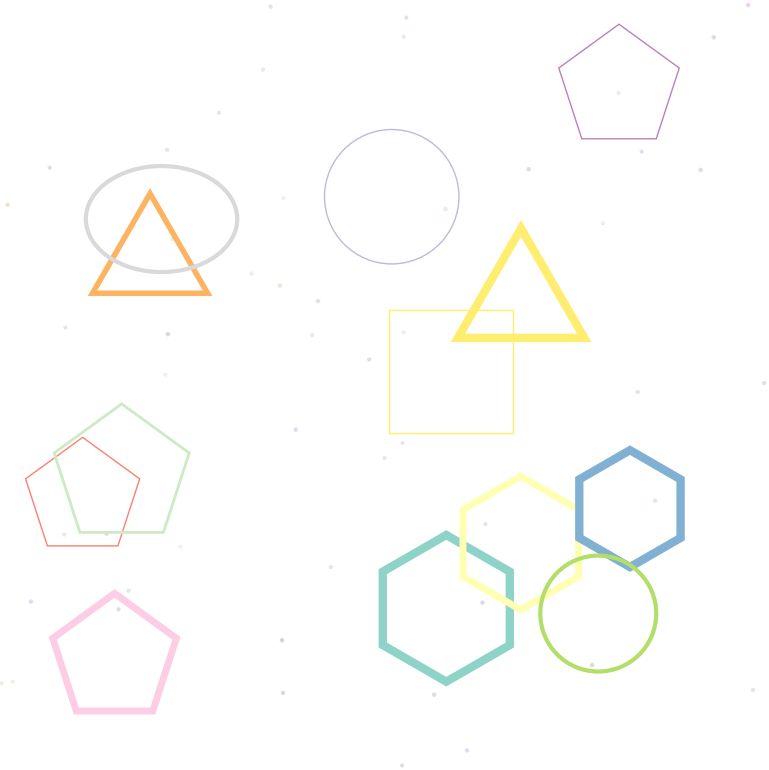[{"shape": "hexagon", "thickness": 3, "radius": 0.48, "center": [0.58, 0.21]}, {"shape": "hexagon", "thickness": 2.5, "radius": 0.43, "center": [0.676, 0.295]}, {"shape": "circle", "thickness": 0.5, "radius": 0.44, "center": [0.509, 0.745]}, {"shape": "pentagon", "thickness": 0.5, "radius": 0.39, "center": [0.107, 0.354]}, {"shape": "hexagon", "thickness": 3, "radius": 0.38, "center": [0.818, 0.339]}, {"shape": "triangle", "thickness": 2, "radius": 0.43, "center": [0.195, 0.662]}, {"shape": "circle", "thickness": 1.5, "radius": 0.38, "center": [0.777, 0.203]}, {"shape": "pentagon", "thickness": 2.5, "radius": 0.42, "center": [0.149, 0.145]}, {"shape": "oval", "thickness": 1.5, "radius": 0.49, "center": [0.21, 0.716]}, {"shape": "pentagon", "thickness": 0.5, "radius": 0.41, "center": [0.804, 0.886]}, {"shape": "pentagon", "thickness": 1, "radius": 0.46, "center": [0.158, 0.383]}, {"shape": "square", "thickness": 0.5, "radius": 0.4, "center": [0.586, 0.517]}, {"shape": "triangle", "thickness": 3, "radius": 0.47, "center": [0.677, 0.609]}]